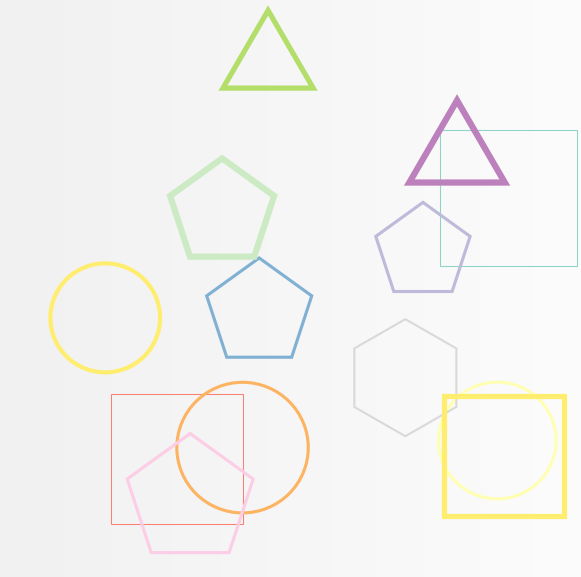[{"shape": "square", "thickness": 0.5, "radius": 0.59, "center": [0.875, 0.656]}, {"shape": "circle", "thickness": 1.5, "radius": 0.51, "center": [0.856, 0.236]}, {"shape": "pentagon", "thickness": 1.5, "radius": 0.43, "center": [0.728, 0.563]}, {"shape": "square", "thickness": 0.5, "radius": 0.56, "center": [0.305, 0.204]}, {"shape": "pentagon", "thickness": 1.5, "radius": 0.48, "center": [0.446, 0.457]}, {"shape": "circle", "thickness": 1.5, "radius": 0.57, "center": [0.417, 0.224]}, {"shape": "triangle", "thickness": 2.5, "radius": 0.45, "center": [0.461, 0.891]}, {"shape": "pentagon", "thickness": 1.5, "radius": 0.57, "center": [0.327, 0.134]}, {"shape": "hexagon", "thickness": 1, "radius": 0.51, "center": [0.697, 0.345]}, {"shape": "triangle", "thickness": 3, "radius": 0.47, "center": [0.786, 0.73]}, {"shape": "pentagon", "thickness": 3, "radius": 0.47, "center": [0.382, 0.631]}, {"shape": "circle", "thickness": 2, "radius": 0.47, "center": [0.181, 0.449]}, {"shape": "square", "thickness": 2.5, "radius": 0.52, "center": [0.867, 0.21]}]